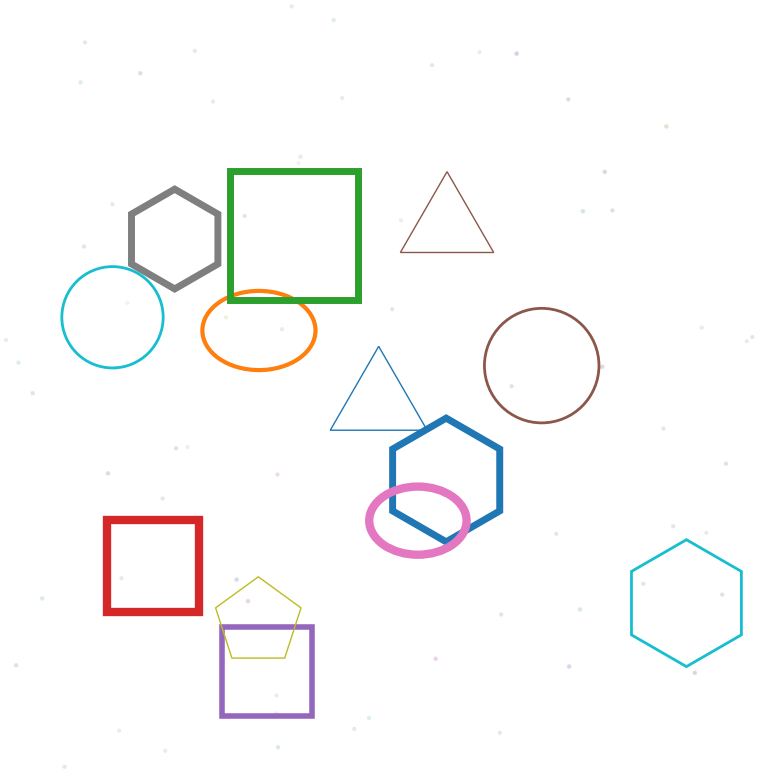[{"shape": "triangle", "thickness": 0.5, "radius": 0.36, "center": [0.492, 0.478]}, {"shape": "hexagon", "thickness": 2.5, "radius": 0.4, "center": [0.579, 0.377]}, {"shape": "oval", "thickness": 1.5, "radius": 0.37, "center": [0.336, 0.571]}, {"shape": "square", "thickness": 2.5, "radius": 0.42, "center": [0.382, 0.694]}, {"shape": "square", "thickness": 3, "radius": 0.3, "center": [0.199, 0.265]}, {"shape": "square", "thickness": 2, "radius": 0.29, "center": [0.347, 0.128]}, {"shape": "circle", "thickness": 1, "radius": 0.37, "center": [0.704, 0.525]}, {"shape": "triangle", "thickness": 0.5, "radius": 0.35, "center": [0.581, 0.707]}, {"shape": "oval", "thickness": 3, "radius": 0.32, "center": [0.543, 0.324]}, {"shape": "hexagon", "thickness": 2.5, "radius": 0.32, "center": [0.227, 0.69]}, {"shape": "pentagon", "thickness": 0.5, "radius": 0.29, "center": [0.335, 0.193]}, {"shape": "hexagon", "thickness": 1, "radius": 0.41, "center": [0.891, 0.217]}, {"shape": "circle", "thickness": 1, "radius": 0.33, "center": [0.146, 0.588]}]